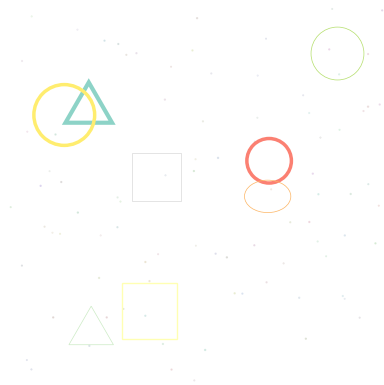[{"shape": "triangle", "thickness": 3, "radius": 0.35, "center": [0.231, 0.716]}, {"shape": "square", "thickness": 1, "radius": 0.36, "center": [0.388, 0.192]}, {"shape": "circle", "thickness": 2.5, "radius": 0.29, "center": [0.699, 0.582]}, {"shape": "oval", "thickness": 0.5, "radius": 0.3, "center": [0.695, 0.49]}, {"shape": "circle", "thickness": 0.5, "radius": 0.34, "center": [0.877, 0.861]}, {"shape": "square", "thickness": 0.5, "radius": 0.31, "center": [0.407, 0.54]}, {"shape": "triangle", "thickness": 0.5, "radius": 0.33, "center": [0.237, 0.138]}, {"shape": "circle", "thickness": 2.5, "radius": 0.39, "center": [0.167, 0.701]}]